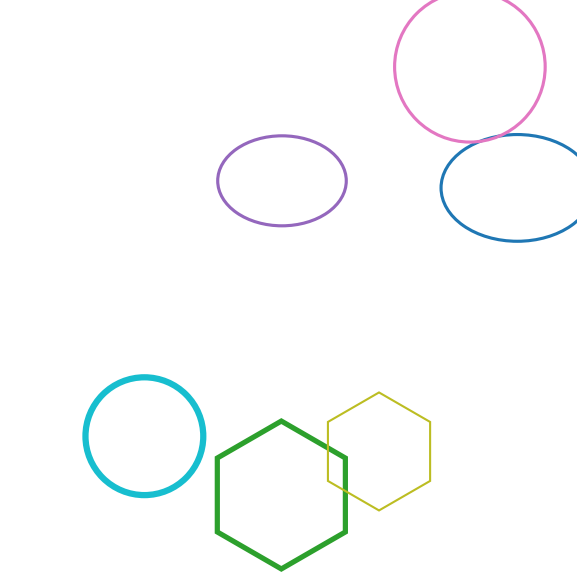[{"shape": "oval", "thickness": 1.5, "radius": 0.66, "center": [0.896, 0.674]}, {"shape": "hexagon", "thickness": 2.5, "radius": 0.64, "center": [0.487, 0.142]}, {"shape": "oval", "thickness": 1.5, "radius": 0.56, "center": [0.488, 0.686]}, {"shape": "circle", "thickness": 1.5, "radius": 0.65, "center": [0.814, 0.884]}, {"shape": "hexagon", "thickness": 1, "radius": 0.51, "center": [0.656, 0.217]}, {"shape": "circle", "thickness": 3, "radius": 0.51, "center": [0.25, 0.244]}]